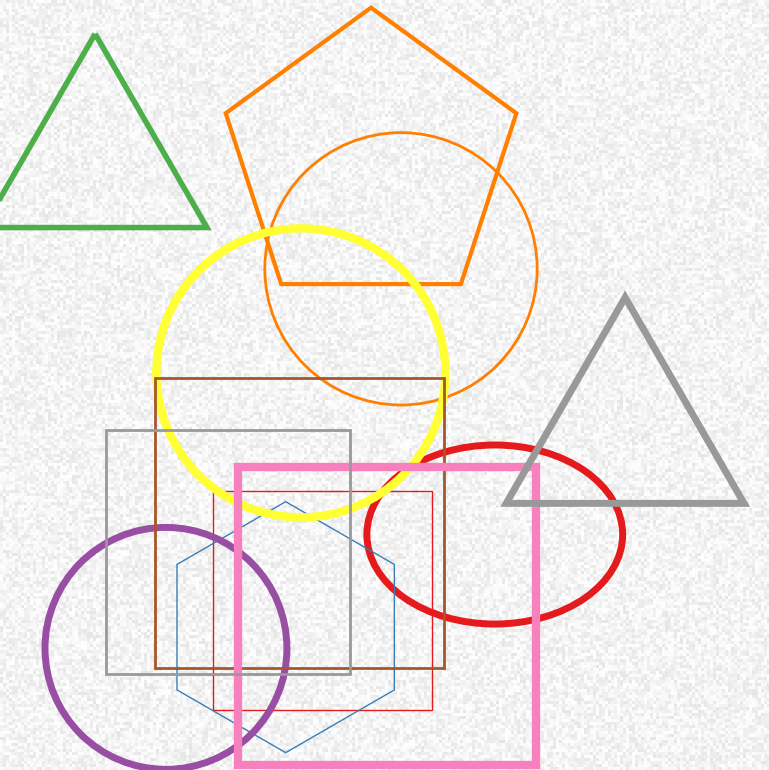[{"shape": "square", "thickness": 0.5, "radius": 0.71, "center": [0.418, 0.221]}, {"shape": "oval", "thickness": 2.5, "radius": 0.83, "center": [0.643, 0.306]}, {"shape": "hexagon", "thickness": 0.5, "radius": 0.81, "center": [0.371, 0.185]}, {"shape": "triangle", "thickness": 2, "radius": 0.84, "center": [0.124, 0.788]}, {"shape": "circle", "thickness": 2.5, "radius": 0.79, "center": [0.216, 0.158]}, {"shape": "circle", "thickness": 1, "radius": 0.88, "center": [0.521, 0.651]}, {"shape": "pentagon", "thickness": 1.5, "radius": 0.99, "center": [0.482, 0.792]}, {"shape": "circle", "thickness": 3, "radius": 0.94, "center": [0.391, 0.516]}, {"shape": "square", "thickness": 1, "radius": 0.94, "center": [0.389, 0.321]}, {"shape": "square", "thickness": 3, "radius": 0.97, "center": [0.503, 0.2]}, {"shape": "square", "thickness": 1, "radius": 0.79, "center": [0.296, 0.283]}, {"shape": "triangle", "thickness": 2.5, "radius": 0.89, "center": [0.812, 0.435]}]